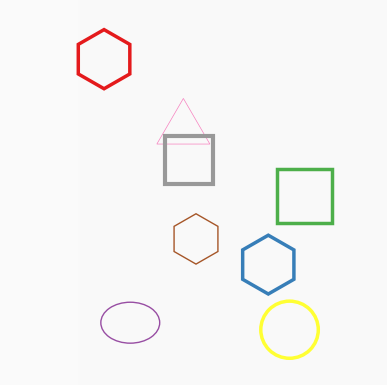[{"shape": "hexagon", "thickness": 2.5, "radius": 0.38, "center": [0.269, 0.846]}, {"shape": "hexagon", "thickness": 2.5, "radius": 0.38, "center": [0.692, 0.313]}, {"shape": "square", "thickness": 2.5, "radius": 0.36, "center": [0.786, 0.491]}, {"shape": "oval", "thickness": 1, "radius": 0.38, "center": [0.336, 0.162]}, {"shape": "circle", "thickness": 2.5, "radius": 0.37, "center": [0.747, 0.144]}, {"shape": "hexagon", "thickness": 1, "radius": 0.33, "center": [0.506, 0.379]}, {"shape": "triangle", "thickness": 0.5, "radius": 0.4, "center": [0.473, 0.665]}, {"shape": "square", "thickness": 3, "radius": 0.31, "center": [0.488, 0.585]}]